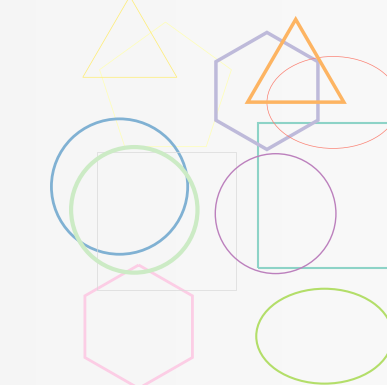[{"shape": "square", "thickness": 1.5, "radius": 0.94, "center": [0.853, 0.493]}, {"shape": "pentagon", "thickness": 0.5, "radius": 0.89, "center": [0.427, 0.764]}, {"shape": "hexagon", "thickness": 2.5, "radius": 0.76, "center": [0.689, 0.764]}, {"shape": "oval", "thickness": 0.5, "radius": 0.85, "center": [0.859, 0.734]}, {"shape": "circle", "thickness": 2, "radius": 0.88, "center": [0.309, 0.515]}, {"shape": "triangle", "thickness": 2.5, "radius": 0.72, "center": [0.763, 0.806]}, {"shape": "oval", "thickness": 1.5, "radius": 0.88, "center": [0.837, 0.127]}, {"shape": "hexagon", "thickness": 2, "radius": 0.8, "center": [0.358, 0.152]}, {"shape": "square", "thickness": 0.5, "radius": 0.9, "center": [0.43, 0.426]}, {"shape": "circle", "thickness": 1, "radius": 0.78, "center": [0.711, 0.445]}, {"shape": "circle", "thickness": 3, "radius": 0.82, "center": [0.347, 0.455]}, {"shape": "triangle", "thickness": 0.5, "radius": 0.7, "center": [0.335, 0.869]}]